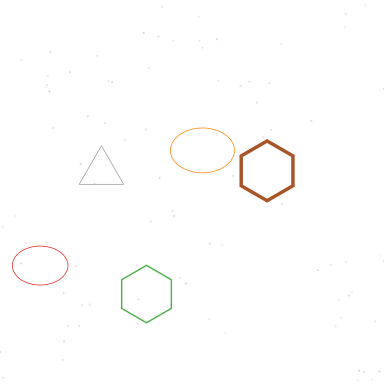[{"shape": "oval", "thickness": 0.5, "radius": 0.36, "center": [0.104, 0.31]}, {"shape": "hexagon", "thickness": 1, "radius": 0.37, "center": [0.381, 0.236]}, {"shape": "oval", "thickness": 0.5, "radius": 0.42, "center": [0.526, 0.609]}, {"shape": "hexagon", "thickness": 2.5, "radius": 0.39, "center": [0.694, 0.556]}, {"shape": "triangle", "thickness": 0.5, "radius": 0.33, "center": [0.263, 0.555]}]